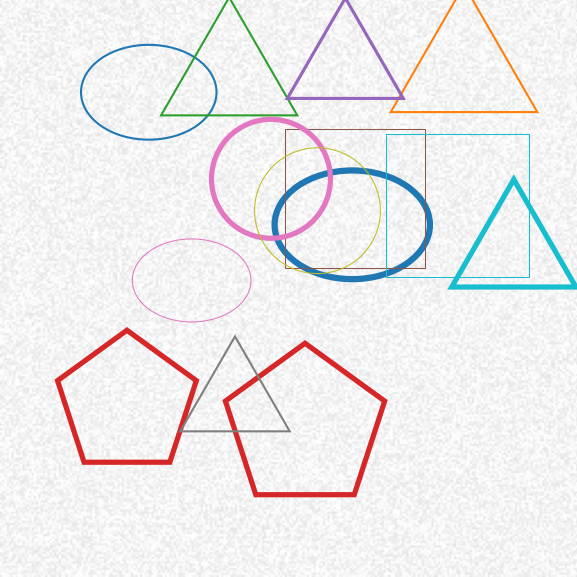[{"shape": "oval", "thickness": 1, "radius": 0.59, "center": [0.258, 0.839]}, {"shape": "oval", "thickness": 3, "radius": 0.67, "center": [0.61, 0.61]}, {"shape": "triangle", "thickness": 1, "radius": 0.73, "center": [0.804, 0.878]}, {"shape": "triangle", "thickness": 1, "radius": 0.68, "center": [0.397, 0.867]}, {"shape": "pentagon", "thickness": 2.5, "radius": 0.72, "center": [0.528, 0.26]}, {"shape": "pentagon", "thickness": 2.5, "radius": 0.63, "center": [0.22, 0.301]}, {"shape": "triangle", "thickness": 1.5, "radius": 0.58, "center": [0.598, 0.887]}, {"shape": "square", "thickness": 0.5, "radius": 0.6, "center": [0.615, 0.656]}, {"shape": "circle", "thickness": 2.5, "radius": 0.51, "center": [0.469, 0.689]}, {"shape": "oval", "thickness": 0.5, "radius": 0.51, "center": [0.332, 0.514]}, {"shape": "triangle", "thickness": 1, "radius": 0.55, "center": [0.407, 0.307]}, {"shape": "circle", "thickness": 0.5, "radius": 0.54, "center": [0.55, 0.634]}, {"shape": "triangle", "thickness": 2.5, "radius": 0.62, "center": [0.89, 0.564]}, {"shape": "square", "thickness": 0.5, "radius": 0.62, "center": [0.792, 0.644]}]